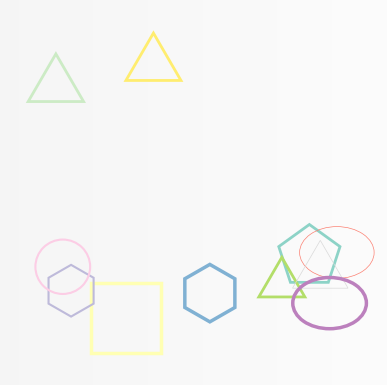[{"shape": "pentagon", "thickness": 2, "radius": 0.42, "center": [0.798, 0.334]}, {"shape": "square", "thickness": 2.5, "radius": 0.45, "center": [0.324, 0.174]}, {"shape": "hexagon", "thickness": 1.5, "radius": 0.34, "center": [0.183, 0.245]}, {"shape": "oval", "thickness": 0.5, "radius": 0.48, "center": [0.869, 0.344]}, {"shape": "hexagon", "thickness": 2.5, "radius": 0.37, "center": [0.542, 0.239]}, {"shape": "triangle", "thickness": 2, "radius": 0.34, "center": [0.727, 0.263]}, {"shape": "circle", "thickness": 1.5, "radius": 0.35, "center": [0.162, 0.307]}, {"shape": "triangle", "thickness": 0.5, "radius": 0.41, "center": [0.827, 0.293]}, {"shape": "oval", "thickness": 2.5, "radius": 0.48, "center": [0.851, 0.213]}, {"shape": "triangle", "thickness": 2, "radius": 0.41, "center": [0.144, 0.777]}, {"shape": "triangle", "thickness": 2, "radius": 0.41, "center": [0.396, 0.832]}]